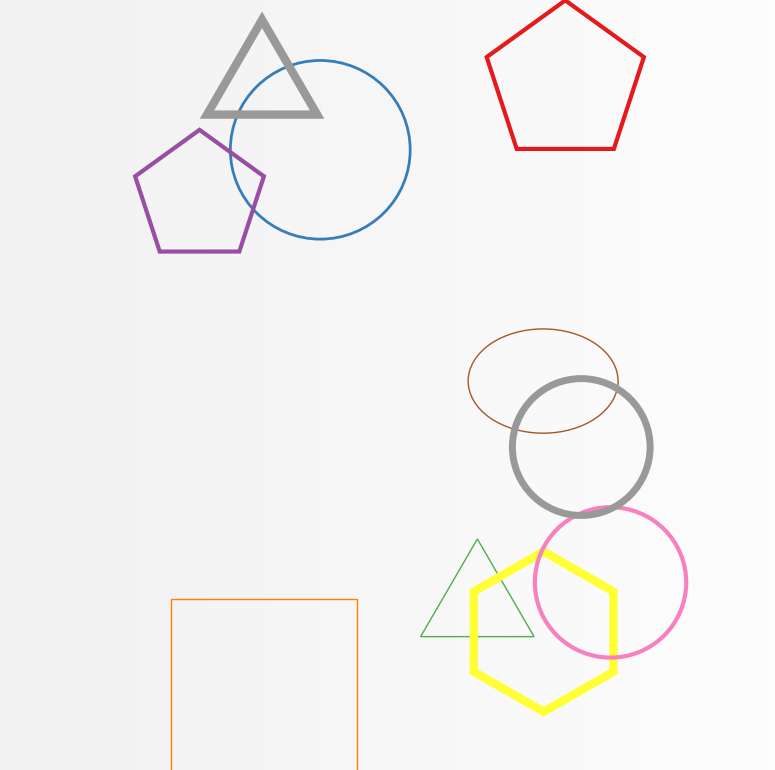[{"shape": "pentagon", "thickness": 1.5, "radius": 0.53, "center": [0.729, 0.893]}, {"shape": "circle", "thickness": 1, "radius": 0.58, "center": [0.413, 0.805]}, {"shape": "triangle", "thickness": 0.5, "radius": 0.42, "center": [0.616, 0.215]}, {"shape": "pentagon", "thickness": 1.5, "radius": 0.44, "center": [0.257, 0.744]}, {"shape": "square", "thickness": 0.5, "radius": 0.6, "center": [0.341, 0.102]}, {"shape": "hexagon", "thickness": 3, "radius": 0.52, "center": [0.701, 0.18]}, {"shape": "oval", "thickness": 0.5, "radius": 0.48, "center": [0.701, 0.505]}, {"shape": "circle", "thickness": 1.5, "radius": 0.49, "center": [0.788, 0.244]}, {"shape": "triangle", "thickness": 3, "radius": 0.41, "center": [0.338, 0.892]}, {"shape": "circle", "thickness": 2.5, "radius": 0.44, "center": [0.75, 0.419]}]